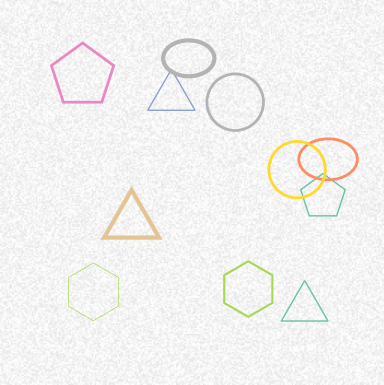[{"shape": "pentagon", "thickness": 1, "radius": 0.3, "center": [0.839, 0.488]}, {"shape": "triangle", "thickness": 1, "radius": 0.35, "center": [0.791, 0.201]}, {"shape": "oval", "thickness": 2, "radius": 0.38, "center": [0.852, 0.586]}, {"shape": "triangle", "thickness": 1, "radius": 0.35, "center": [0.445, 0.749]}, {"shape": "pentagon", "thickness": 2, "radius": 0.43, "center": [0.214, 0.803]}, {"shape": "hexagon", "thickness": 1.5, "radius": 0.36, "center": [0.645, 0.249]}, {"shape": "hexagon", "thickness": 0.5, "radius": 0.37, "center": [0.242, 0.242]}, {"shape": "circle", "thickness": 2, "radius": 0.37, "center": [0.772, 0.559]}, {"shape": "triangle", "thickness": 3, "radius": 0.41, "center": [0.342, 0.424]}, {"shape": "oval", "thickness": 3, "radius": 0.33, "center": [0.49, 0.849]}, {"shape": "circle", "thickness": 2, "radius": 0.37, "center": [0.611, 0.735]}]